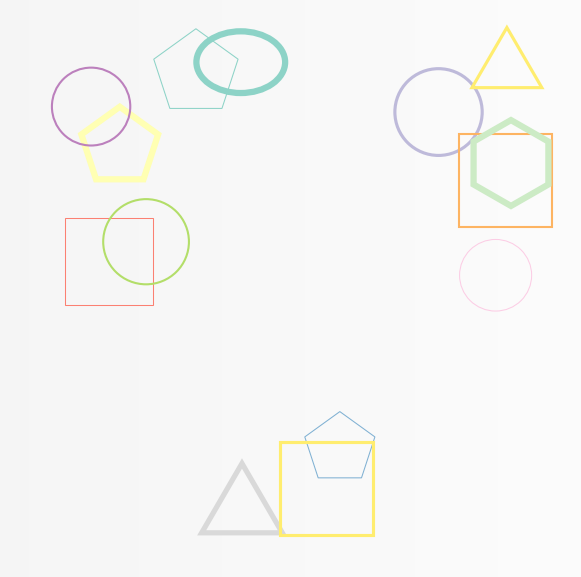[{"shape": "oval", "thickness": 3, "radius": 0.38, "center": [0.414, 0.891]}, {"shape": "pentagon", "thickness": 0.5, "radius": 0.38, "center": [0.337, 0.873]}, {"shape": "pentagon", "thickness": 3, "radius": 0.35, "center": [0.206, 0.745]}, {"shape": "circle", "thickness": 1.5, "radius": 0.38, "center": [0.754, 0.805]}, {"shape": "square", "thickness": 0.5, "radius": 0.37, "center": [0.188, 0.546]}, {"shape": "pentagon", "thickness": 0.5, "radius": 0.32, "center": [0.585, 0.223]}, {"shape": "square", "thickness": 1, "radius": 0.4, "center": [0.87, 0.687]}, {"shape": "circle", "thickness": 1, "radius": 0.37, "center": [0.251, 0.581]}, {"shape": "circle", "thickness": 0.5, "radius": 0.31, "center": [0.853, 0.523]}, {"shape": "triangle", "thickness": 2.5, "radius": 0.4, "center": [0.416, 0.117]}, {"shape": "circle", "thickness": 1, "radius": 0.34, "center": [0.157, 0.815]}, {"shape": "hexagon", "thickness": 3, "radius": 0.37, "center": [0.879, 0.717]}, {"shape": "triangle", "thickness": 1.5, "radius": 0.35, "center": [0.872, 0.882]}, {"shape": "square", "thickness": 1.5, "radius": 0.4, "center": [0.561, 0.154]}]